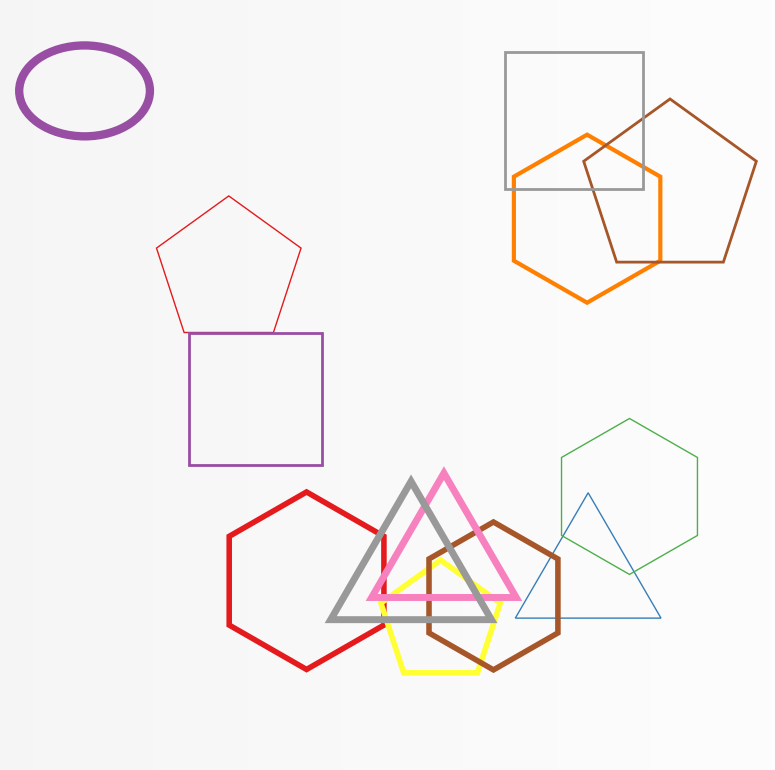[{"shape": "pentagon", "thickness": 0.5, "radius": 0.49, "center": [0.295, 0.648]}, {"shape": "hexagon", "thickness": 2, "radius": 0.58, "center": [0.396, 0.246]}, {"shape": "triangle", "thickness": 0.5, "radius": 0.54, "center": [0.759, 0.252]}, {"shape": "hexagon", "thickness": 0.5, "radius": 0.51, "center": [0.812, 0.355]}, {"shape": "square", "thickness": 1, "radius": 0.43, "center": [0.33, 0.482]}, {"shape": "oval", "thickness": 3, "radius": 0.42, "center": [0.109, 0.882]}, {"shape": "hexagon", "thickness": 1.5, "radius": 0.55, "center": [0.758, 0.716]}, {"shape": "pentagon", "thickness": 2, "radius": 0.4, "center": [0.569, 0.192]}, {"shape": "pentagon", "thickness": 1, "radius": 0.59, "center": [0.865, 0.754]}, {"shape": "hexagon", "thickness": 2, "radius": 0.48, "center": [0.637, 0.226]}, {"shape": "triangle", "thickness": 2.5, "radius": 0.54, "center": [0.573, 0.278]}, {"shape": "square", "thickness": 1, "radius": 0.44, "center": [0.741, 0.844]}, {"shape": "triangle", "thickness": 2.5, "radius": 0.6, "center": [0.53, 0.255]}]